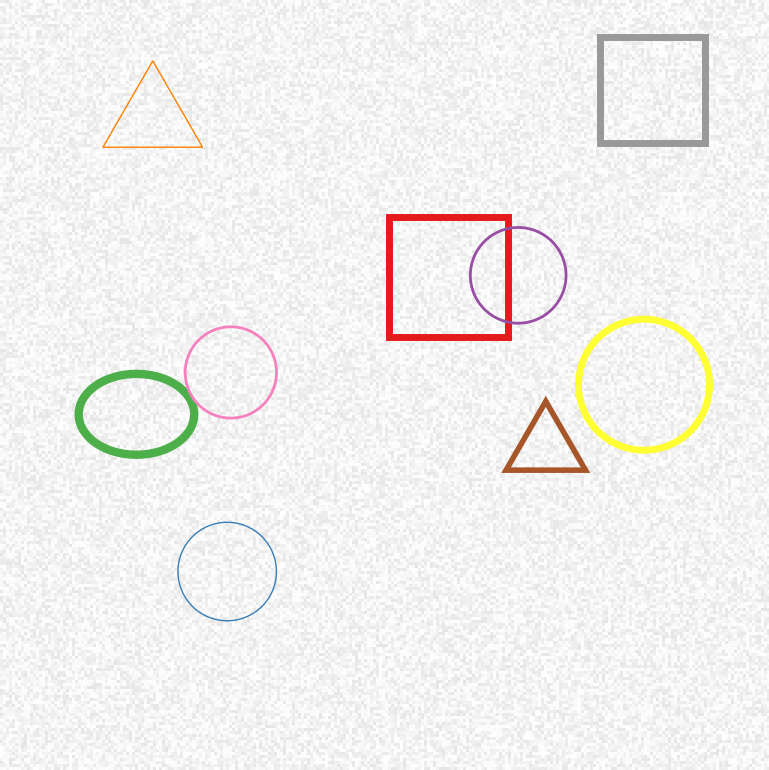[{"shape": "square", "thickness": 2.5, "radius": 0.39, "center": [0.582, 0.64]}, {"shape": "circle", "thickness": 0.5, "radius": 0.32, "center": [0.295, 0.258]}, {"shape": "oval", "thickness": 3, "radius": 0.37, "center": [0.177, 0.462]}, {"shape": "circle", "thickness": 1, "radius": 0.31, "center": [0.673, 0.642]}, {"shape": "triangle", "thickness": 0.5, "radius": 0.37, "center": [0.198, 0.846]}, {"shape": "circle", "thickness": 2.5, "radius": 0.43, "center": [0.836, 0.5]}, {"shape": "triangle", "thickness": 2, "radius": 0.3, "center": [0.709, 0.419]}, {"shape": "circle", "thickness": 1, "radius": 0.3, "center": [0.3, 0.516]}, {"shape": "square", "thickness": 2.5, "radius": 0.34, "center": [0.848, 0.883]}]